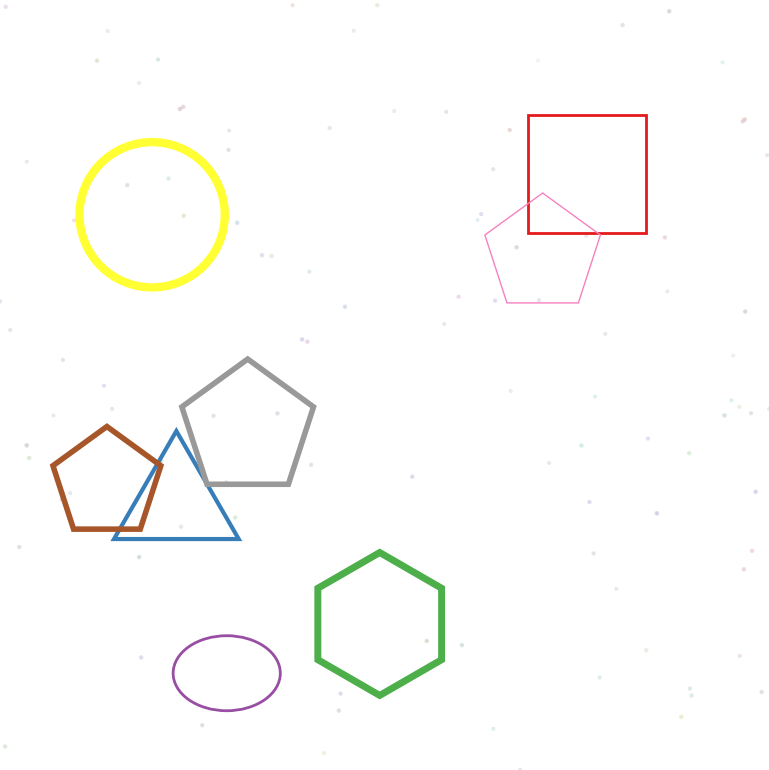[{"shape": "square", "thickness": 1, "radius": 0.38, "center": [0.762, 0.774]}, {"shape": "triangle", "thickness": 1.5, "radius": 0.47, "center": [0.229, 0.347]}, {"shape": "hexagon", "thickness": 2.5, "radius": 0.46, "center": [0.493, 0.19]}, {"shape": "oval", "thickness": 1, "radius": 0.35, "center": [0.294, 0.126]}, {"shape": "circle", "thickness": 3, "radius": 0.47, "center": [0.198, 0.721]}, {"shape": "pentagon", "thickness": 2, "radius": 0.37, "center": [0.139, 0.372]}, {"shape": "pentagon", "thickness": 0.5, "radius": 0.39, "center": [0.705, 0.67]}, {"shape": "pentagon", "thickness": 2, "radius": 0.45, "center": [0.322, 0.444]}]